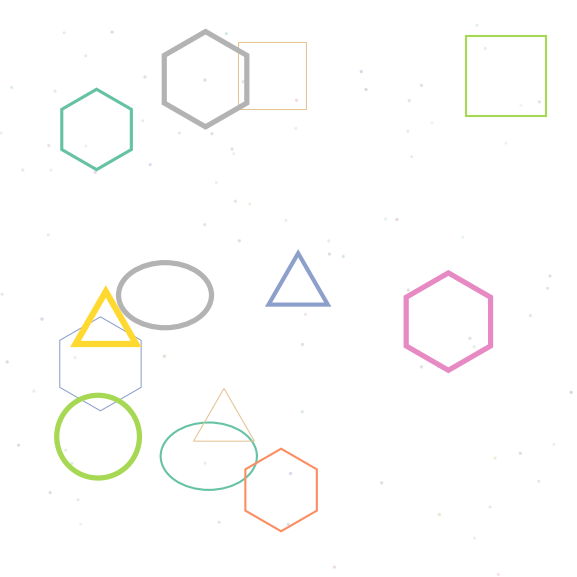[{"shape": "oval", "thickness": 1, "radius": 0.42, "center": [0.362, 0.209]}, {"shape": "hexagon", "thickness": 1.5, "radius": 0.35, "center": [0.167, 0.775]}, {"shape": "hexagon", "thickness": 1, "radius": 0.36, "center": [0.487, 0.151]}, {"shape": "triangle", "thickness": 2, "radius": 0.3, "center": [0.516, 0.501]}, {"shape": "hexagon", "thickness": 0.5, "radius": 0.41, "center": [0.174, 0.369]}, {"shape": "hexagon", "thickness": 2.5, "radius": 0.42, "center": [0.776, 0.442]}, {"shape": "square", "thickness": 1, "radius": 0.35, "center": [0.876, 0.867]}, {"shape": "circle", "thickness": 2.5, "radius": 0.36, "center": [0.17, 0.243]}, {"shape": "triangle", "thickness": 3, "radius": 0.3, "center": [0.183, 0.434]}, {"shape": "triangle", "thickness": 0.5, "radius": 0.3, "center": [0.388, 0.266]}, {"shape": "square", "thickness": 0.5, "radius": 0.29, "center": [0.471, 0.868]}, {"shape": "oval", "thickness": 2.5, "radius": 0.4, "center": [0.286, 0.488]}, {"shape": "hexagon", "thickness": 2.5, "radius": 0.41, "center": [0.356, 0.862]}]